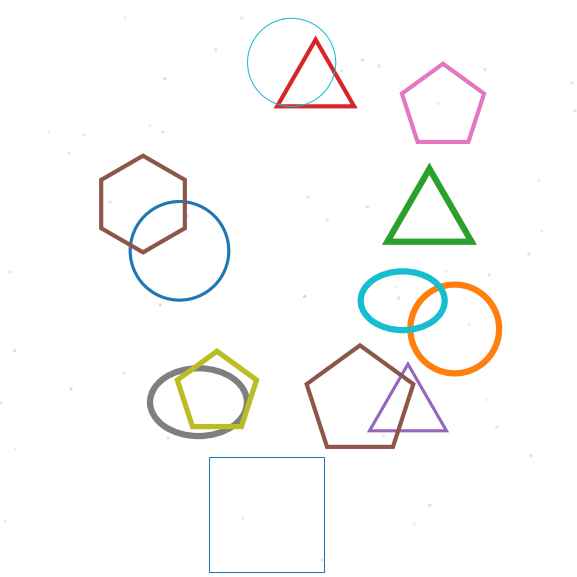[{"shape": "square", "thickness": 0.5, "radius": 0.5, "center": [0.462, 0.108]}, {"shape": "circle", "thickness": 1.5, "radius": 0.43, "center": [0.311, 0.565]}, {"shape": "circle", "thickness": 3, "radius": 0.38, "center": [0.787, 0.429]}, {"shape": "triangle", "thickness": 3, "radius": 0.42, "center": [0.744, 0.623]}, {"shape": "triangle", "thickness": 2, "radius": 0.39, "center": [0.547, 0.854]}, {"shape": "triangle", "thickness": 1.5, "radius": 0.38, "center": [0.706, 0.292]}, {"shape": "hexagon", "thickness": 2, "radius": 0.42, "center": [0.248, 0.646]}, {"shape": "pentagon", "thickness": 2, "radius": 0.49, "center": [0.623, 0.304]}, {"shape": "pentagon", "thickness": 2, "radius": 0.37, "center": [0.767, 0.814]}, {"shape": "oval", "thickness": 3, "radius": 0.42, "center": [0.344, 0.303]}, {"shape": "pentagon", "thickness": 2.5, "radius": 0.36, "center": [0.376, 0.319]}, {"shape": "circle", "thickness": 0.5, "radius": 0.38, "center": [0.505, 0.891]}, {"shape": "oval", "thickness": 3, "radius": 0.36, "center": [0.697, 0.478]}]